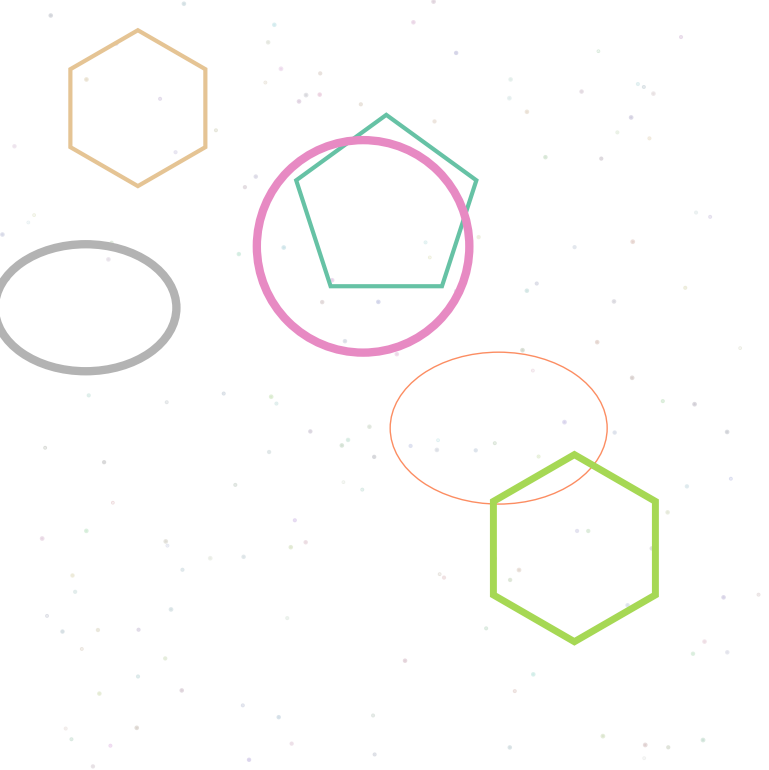[{"shape": "pentagon", "thickness": 1.5, "radius": 0.62, "center": [0.502, 0.728]}, {"shape": "oval", "thickness": 0.5, "radius": 0.7, "center": [0.648, 0.444]}, {"shape": "circle", "thickness": 3, "radius": 0.69, "center": [0.472, 0.68]}, {"shape": "hexagon", "thickness": 2.5, "radius": 0.61, "center": [0.746, 0.288]}, {"shape": "hexagon", "thickness": 1.5, "radius": 0.51, "center": [0.179, 0.86]}, {"shape": "oval", "thickness": 3, "radius": 0.59, "center": [0.111, 0.6]}]